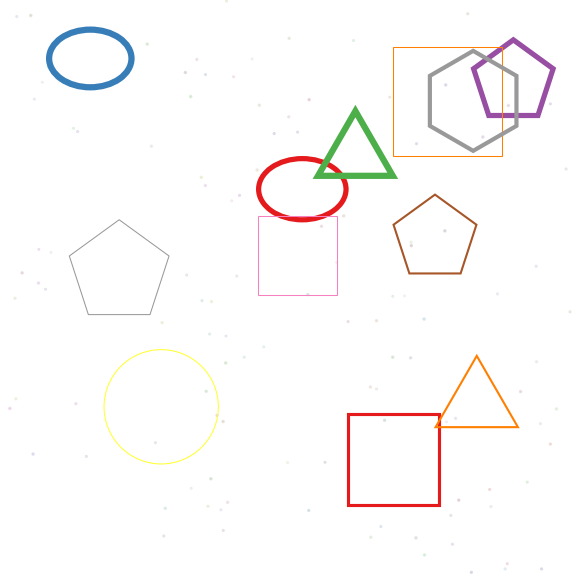[{"shape": "square", "thickness": 1.5, "radius": 0.39, "center": [0.682, 0.203]}, {"shape": "oval", "thickness": 2.5, "radius": 0.38, "center": [0.524, 0.672]}, {"shape": "oval", "thickness": 3, "radius": 0.36, "center": [0.156, 0.898]}, {"shape": "triangle", "thickness": 3, "radius": 0.37, "center": [0.615, 0.732]}, {"shape": "pentagon", "thickness": 2.5, "radius": 0.36, "center": [0.889, 0.858]}, {"shape": "triangle", "thickness": 1, "radius": 0.41, "center": [0.826, 0.301]}, {"shape": "square", "thickness": 0.5, "radius": 0.47, "center": [0.774, 0.823]}, {"shape": "circle", "thickness": 0.5, "radius": 0.49, "center": [0.279, 0.295]}, {"shape": "pentagon", "thickness": 1, "radius": 0.38, "center": [0.753, 0.587]}, {"shape": "square", "thickness": 0.5, "radius": 0.34, "center": [0.516, 0.557]}, {"shape": "hexagon", "thickness": 2, "radius": 0.43, "center": [0.819, 0.825]}, {"shape": "pentagon", "thickness": 0.5, "radius": 0.45, "center": [0.206, 0.528]}]